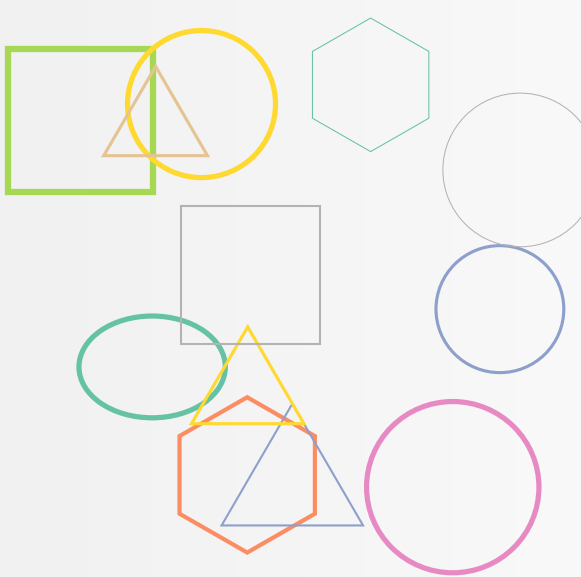[{"shape": "hexagon", "thickness": 0.5, "radius": 0.58, "center": [0.638, 0.852]}, {"shape": "oval", "thickness": 2.5, "radius": 0.63, "center": [0.262, 0.364]}, {"shape": "hexagon", "thickness": 2, "radius": 0.67, "center": [0.425, 0.177]}, {"shape": "circle", "thickness": 1.5, "radius": 0.55, "center": [0.86, 0.464]}, {"shape": "triangle", "thickness": 1, "radius": 0.7, "center": [0.503, 0.16]}, {"shape": "circle", "thickness": 2.5, "radius": 0.74, "center": [0.779, 0.156]}, {"shape": "square", "thickness": 3, "radius": 0.62, "center": [0.138, 0.79]}, {"shape": "circle", "thickness": 2.5, "radius": 0.64, "center": [0.347, 0.819]}, {"shape": "triangle", "thickness": 1.5, "radius": 0.56, "center": [0.426, 0.321]}, {"shape": "triangle", "thickness": 1.5, "radius": 0.52, "center": [0.268, 0.781]}, {"shape": "square", "thickness": 1, "radius": 0.6, "center": [0.431, 0.523]}, {"shape": "circle", "thickness": 0.5, "radius": 0.67, "center": [0.895, 0.705]}]